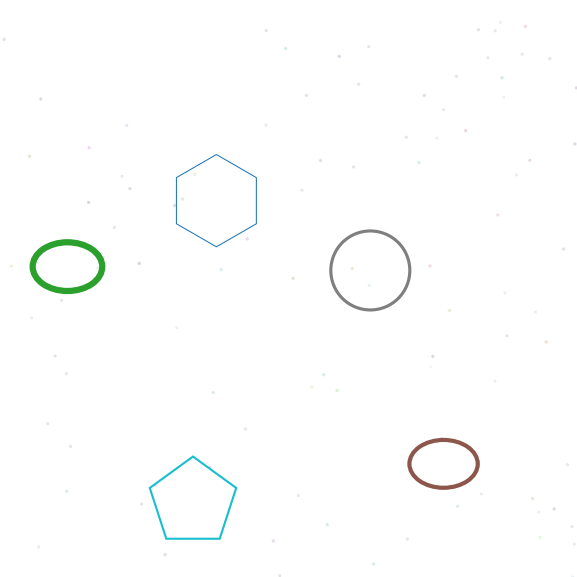[{"shape": "hexagon", "thickness": 0.5, "radius": 0.4, "center": [0.375, 0.652]}, {"shape": "oval", "thickness": 3, "radius": 0.3, "center": [0.117, 0.537]}, {"shape": "oval", "thickness": 2, "radius": 0.3, "center": [0.768, 0.196]}, {"shape": "circle", "thickness": 1.5, "radius": 0.34, "center": [0.641, 0.531]}, {"shape": "pentagon", "thickness": 1, "radius": 0.39, "center": [0.334, 0.13]}]